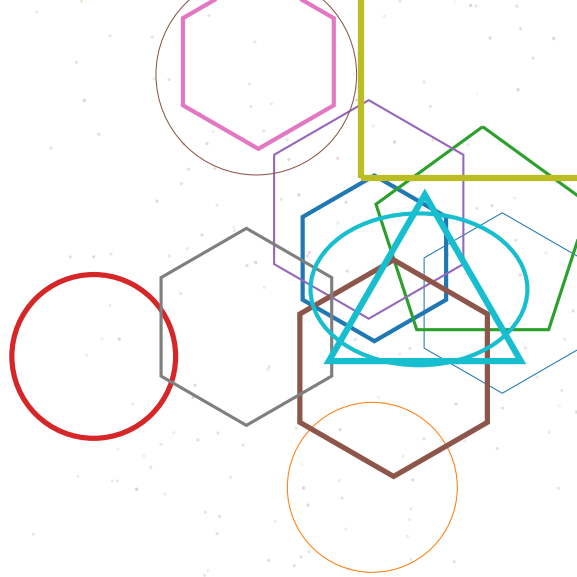[{"shape": "hexagon", "thickness": 0.5, "radius": 0.78, "center": [0.87, 0.474]}, {"shape": "hexagon", "thickness": 2, "radius": 0.72, "center": [0.648, 0.552]}, {"shape": "circle", "thickness": 0.5, "radius": 0.74, "center": [0.645, 0.155]}, {"shape": "pentagon", "thickness": 1.5, "radius": 0.97, "center": [0.836, 0.585]}, {"shape": "circle", "thickness": 2.5, "radius": 0.71, "center": [0.162, 0.382]}, {"shape": "hexagon", "thickness": 1, "radius": 0.95, "center": [0.639, 0.636]}, {"shape": "circle", "thickness": 0.5, "radius": 0.87, "center": [0.444, 0.87]}, {"shape": "hexagon", "thickness": 2.5, "radius": 0.94, "center": [0.682, 0.362]}, {"shape": "hexagon", "thickness": 2, "radius": 0.75, "center": [0.447, 0.892]}, {"shape": "hexagon", "thickness": 1.5, "radius": 0.85, "center": [0.427, 0.433]}, {"shape": "square", "thickness": 3, "radius": 0.99, "center": [0.822, 0.889]}, {"shape": "triangle", "thickness": 3, "radius": 0.96, "center": [0.736, 0.47]}, {"shape": "oval", "thickness": 2, "radius": 0.94, "center": [0.725, 0.498]}]